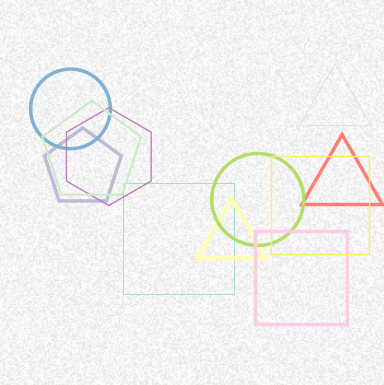[{"shape": "square", "thickness": 0.5, "radius": 0.72, "center": [0.465, 0.381]}, {"shape": "triangle", "thickness": 3, "radius": 0.51, "center": [0.603, 0.381]}, {"shape": "pentagon", "thickness": 2.5, "radius": 0.52, "center": [0.215, 0.563]}, {"shape": "triangle", "thickness": 2.5, "radius": 0.61, "center": [0.889, 0.529]}, {"shape": "circle", "thickness": 2.5, "radius": 0.52, "center": [0.183, 0.717]}, {"shape": "circle", "thickness": 2.5, "radius": 0.6, "center": [0.669, 0.482]}, {"shape": "square", "thickness": 2.5, "radius": 0.6, "center": [0.782, 0.279]}, {"shape": "triangle", "thickness": 0.5, "radius": 0.53, "center": [0.871, 0.728]}, {"shape": "hexagon", "thickness": 1, "radius": 0.63, "center": [0.283, 0.593]}, {"shape": "pentagon", "thickness": 1.5, "radius": 0.67, "center": [0.238, 0.603]}, {"shape": "square", "thickness": 1, "radius": 0.63, "center": [0.831, 0.467]}]